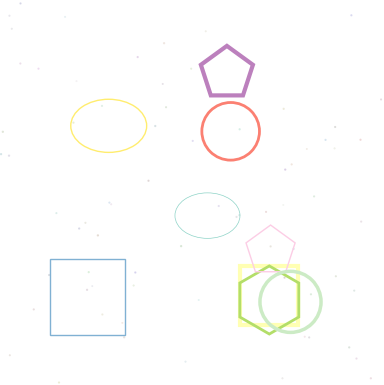[{"shape": "oval", "thickness": 0.5, "radius": 0.42, "center": [0.539, 0.44]}, {"shape": "square", "thickness": 3, "radius": 0.38, "center": [0.699, 0.232]}, {"shape": "circle", "thickness": 2, "radius": 0.37, "center": [0.599, 0.659]}, {"shape": "square", "thickness": 1, "radius": 0.49, "center": [0.227, 0.229]}, {"shape": "hexagon", "thickness": 2, "radius": 0.44, "center": [0.7, 0.221]}, {"shape": "pentagon", "thickness": 1, "radius": 0.34, "center": [0.703, 0.348]}, {"shape": "pentagon", "thickness": 3, "radius": 0.36, "center": [0.589, 0.81]}, {"shape": "circle", "thickness": 2.5, "radius": 0.4, "center": [0.755, 0.216]}, {"shape": "oval", "thickness": 1, "radius": 0.49, "center": [0.282, 0.673]}]